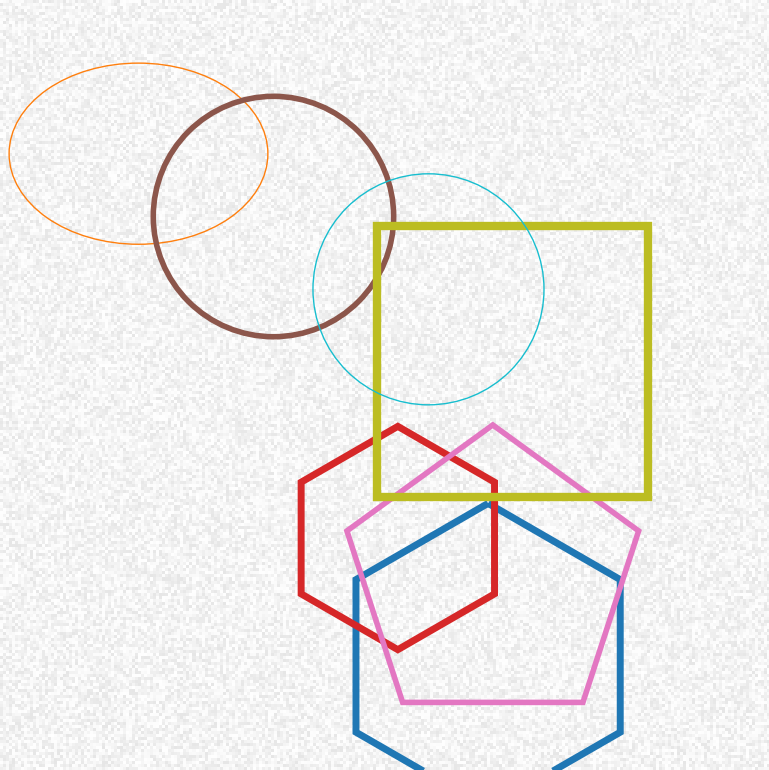[{"shape": "hexagon", "thickness": 2.5, "radius": 0.99, "center": [0.634, 0.148]}, {"shape": "oval", "thickness": 0.5, "radius": 0.84, "center": [0.18, 0.8]}, {"shape": "hexagon", "thickness": 2.5, "radius": 0.72, "center": [0.517, 0.301]}, {"shape": "circle", "thickness": 2, "radius": 0.78, "center": [0.355, 0.719]}, {"shape": "pentagon", "thickness": 2, "radius": 1.0, "center": [0.64, 0.249]}, {"shape": "square", "thickness": 3, "radius": 0.88, "center": [0.666, 0.53]}, {"shape": "circle", "thickness": 0.5, "radius": 0.75, "center": [0.556, 0.624]}]